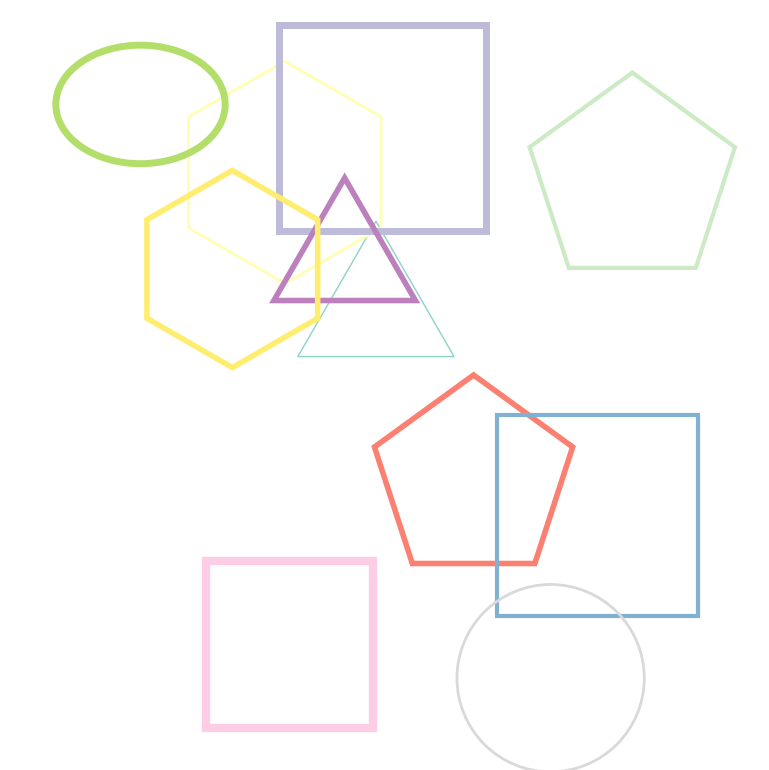[{"shape": "triangle", "thickness": 0.5, "radius": 0.59, "center": [0.488, 0.595]}, {"shape": "hexagon", "thickness": 1, "radius": 0.72, "center": [0.37, 0.776]}, {"shape": "square", "thickness": 2.5, "radius": 0.67, "center": [0.497, 0.834]}, {"shape": "pentagon", "thickness": 2, "radius": 0.68, "center": [0.615, 0.378]}, {"shape": "square", "thickness": 1.5, "radius": 0.65, "center": [0.776, 0.33]}, {"shape": "oval", "thickness": 2.5, "radius": 0.55, "center": [0.182, 0.864]}, {"shape": "square", "thickness": 3, "radius": 0.54, "center": [0.376, 0.163]}, {"shape": "circle", "thickness": 1, "radius": 0.61, "center": [0.715, 0.119]}, {"shape": "triangle", "thickness": 2, "radius": 0.53, "center": [0.448, 0.663]}, {"shape": "pentagon", "thickness": 1.5, "radius": 0.7, "center": [0.821, 0.766]}, {"shape": "hexagon", "thickness": 2, "radius": 0.64, "center": [0.302, 0.651]}]